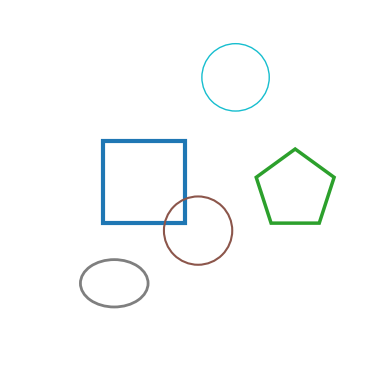[{"shape": "square", "thickness": 3, "radius": 0.53, "center": [0.374, 0.527]}, {"shape": "pentagon", "thickness": 2.5, "radius": 0.53, "center": [0.767, 0.507]}, {"shape": "circle", "thickness": 1.5, "radius": 0.44, "center": [0.515, 0.401]}, {"shape": "oval", "thickness": 2, "radius": 0.44, "center": [0.297, 0.264]}, {"shape": "circle", "thickness": 1, "radius": 0.44, "center": [0.612, 0.799]}]